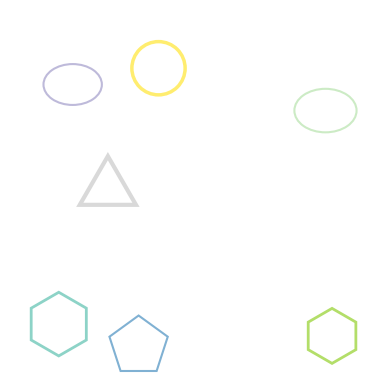[{"shape": "hexagon", "thickness": 2, "radius": 0.41, "center": [0.153, 0.158]}, {"shape": "oval", "thickness": 1.5, "radius": 0.38, "center": [0.189, 0.78]}, {"shape": "pentagon", "thickness": 1.5, "radius": 0.4, "center": [0.36, 0.101]}, {"shape": "hexagon", "thickness": 2, "radius": 0.36, "center": [0.862, 0.128]}, {"shape": "triangle", "thickness": 3, "radius": 0.42, "center": [0.28, 0.51]}, {"shape": "oval", "thickness": 1.5, "radius": 0.4, "center": [0.845, 0.713]}, {"shape": "circle", "thickness": 2.5, "radius": 0.35, "center": [0.412, 0.823]}]